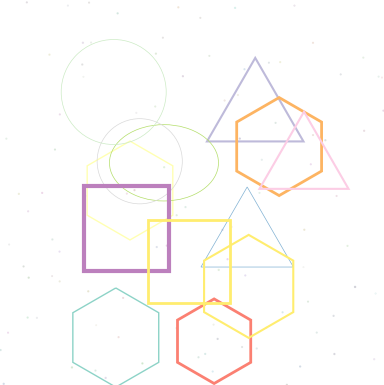[{"shape": "hexagon", "thickness": 1, "radius": 0.64, "center": [0.301, 0.123]}, {"shape": "hexagon", "thickness": 1, "radius": 0.64, "center": [0.338, 0.505]}, {"shape": "triangle", "thickness": 1.5, "radius": 0.72, "center": [0.663, 0.705]}, {"shape": "hexagon", "thickness": 2, "radius": 0.55, "center": [0.556, 0.114]}, {"shape": "triangle", "thickness": 0.5, "radius": 0.69, "center": [0.642, 0.376]}, {"shape": "hexagon", "thickness": 2, "radius": 0.64, "center": [0.725, 0.619]}, {"shape": "oval", "thickness": 0.5, "radius": 0.71, "center": [0.426, 0.577]}, {"shape": "triangle", "thickness": 1.5, "radius": 0.67, "center": [0.79, 0.576]}, {"shape": "circle", "thickness": 0.5, "radius": 0.55, "center": [0.363, 0.581]}, {"shape": "square", "thickness": 3, "radius": 0.56, "center": [0.328, 0.407]}, {"shape": "circle", "thickness": 0.5, "radius": 0.68, "center": [0.295, 0.761]}, {"shape": "square", "thickness": 2, "radius": 0.54, "center": [0.491, 0.322]}, {"shape": "hexagon", "thickness": 1.5, "radius": 0.67, "center": [0.646, 0.256]}]